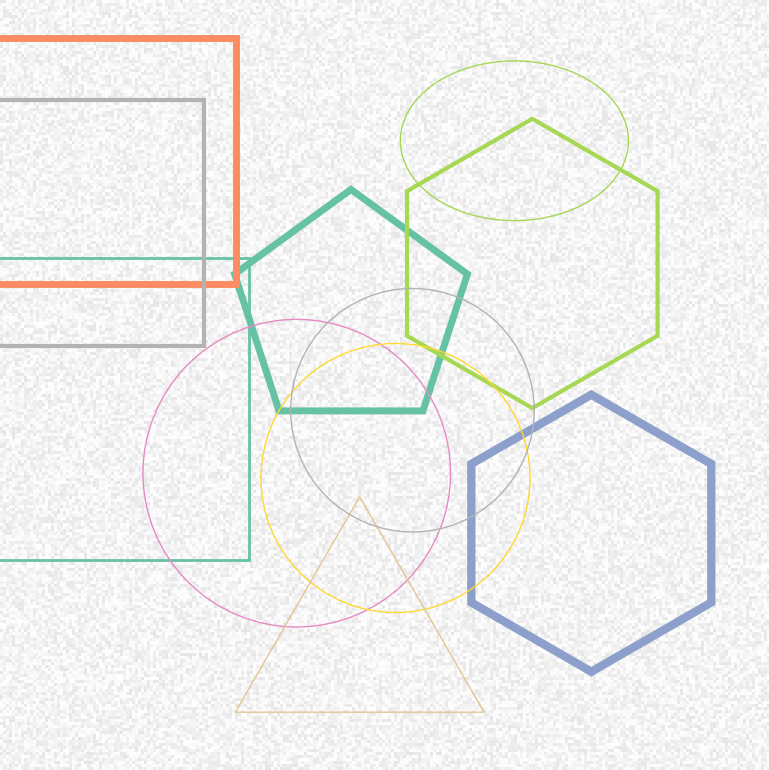[{"shape": "pentagon", "thickness": 2.5, "radius": 0.79, "center": [0.456, 0.595]}, {"shape": "square", "thickness": 1, "radius": 0.98, "center": [0.127, 0.469]}, {"shape": "square", "thickness": 2.5, "radius": 0.8, "center": [0.147, 0.791]}, {"shape": "hexagon", "thickness": 3, "radius": 0.9, "center": [0.768, 0.308]}, {"shape": "circle", "thickness": 0.5, "radius": 1.0, "center": [0.385, 0.385]}, {"shape": "oval", "thickness": 0.5, "radius": 0.74, "center": [0.668, 0.817]}, {"shape": "hexagon", "thickness": 1.5, "radius": 0.94, "center": [0.691, 0.658]}, {"shape": "circle", "thickness": 0.5, "radius": 0.87, "center": [0.514, 0.379]}, {"shape": "triangle", "thickness": 0.5, "radius": 0.93, "center": [0.467, 0.168]}, {"shape": "circle", "thickness": 0.5, "radius": 0.79, "center": [0.536, 0.467]}, {"shape": "square", "thickness": 1.5, "radius": 0.8, "center": [0.104, 0.71]}]